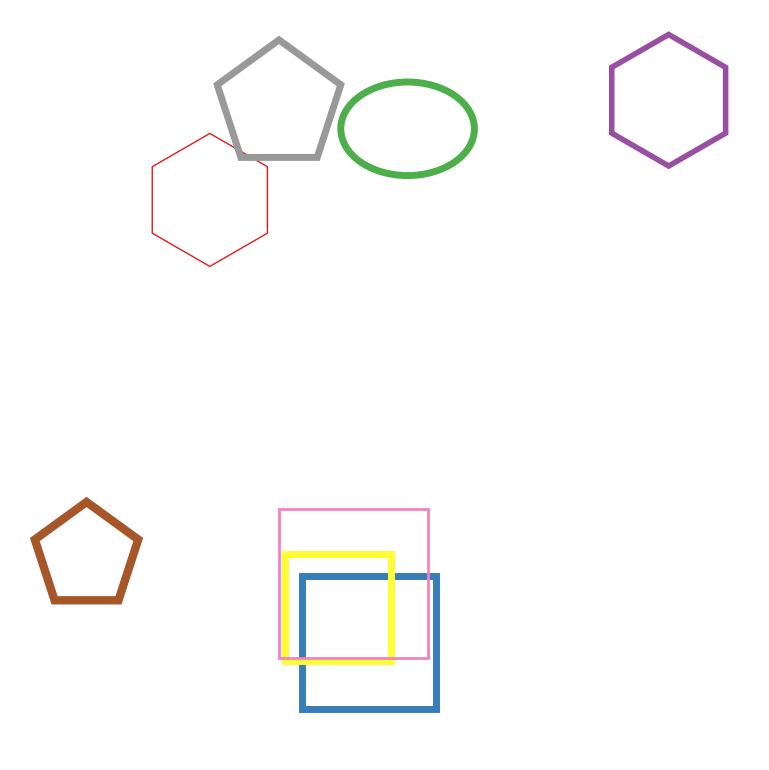[{"shape": "hexagon", "thickness": 0.5, "radius": 0.43, "center": [0.272, 0.74]}, {"shape": "square", "thickness": 2.5, "radius": 0.43, "center": [0.479, 0.166]}, {"shape": "oval", "thickness": 2.5, "radius": 0.43, "center": [0.529, 0.833]}, {"shape": "hexagon", "thickness": 2, "radius": 0.43, "center": [0.868, 0.87]}, {"shape": "square", "thickness": 2.5, "radius": 0.34, "center": [0.439, 0.211]}, {"shape": "pentagon", "thickness": 3, "radius": 0.35, "center": [0.112, 0.277]}, {"shape": "square", "thickness": 1, "radius": 0.49, "center": [0.459, 0.242]}, {"shape": "pentagon", "thickness": 2.5, "radius": 0.42, "center": [0.362, 0.864]}]